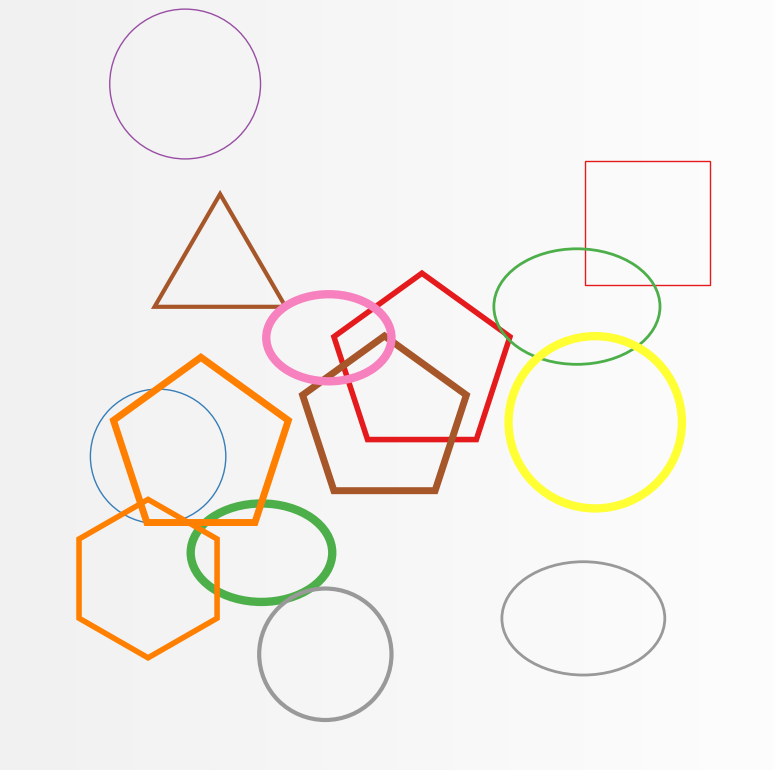[{"shape": "square", "thickness": 0.5, "radius": 0.4, "center": [0.836, 0.71]}, {"shape": "pentagon", "thickness": 2, "radius": 0.6, "center": [0.544, 0.526]}, {"shape": "circle", "thickness": 0.5, "radius": 0.44, "center": [0.204, 0.407]}, {"shape": "oval", "thickness": 3, "radius": 0.46, "center": [0.337, 0.282]}, {"shape": "oval", "thickness": 1, "radius": 0.54, "center": [0.744, 0.602]}, {"shape": "circle", "thickness": 0.5, "radius": 0.49, "center": [0.239, 0.891]}, {"shape": "hexagon", "thickness": 2, "radius": 0.51, "center": [0.191, 0.249]}, {"shape": "pentagon", "thickness": 2.5, "radius": 0.59, "center": [0.259, 0.417]}, {"shape": "circle", "thickness": 3, "radius": 0.56, "center": [0.768, 0.452]}, {"shape": "triangle", "thickness": 1.5, "radius": 0.49, "center": [0.284, 0.65]}, {"shape": "pentagon", "thickness": 2.5, "radius": 0.56, "center": [0.496, 0.453]}, {"shape": "oval", "thickness": 3, "radius": 0.4, "center": [0.424, 0.561]}, {"shape": "oval", "thickness": 1, "radius": 0.53, "center": [0.753, 0.197]}, {"shape": "circle", "thickness": 1.5, "radius": 0.43, "center": [0.42, 0.15]}]